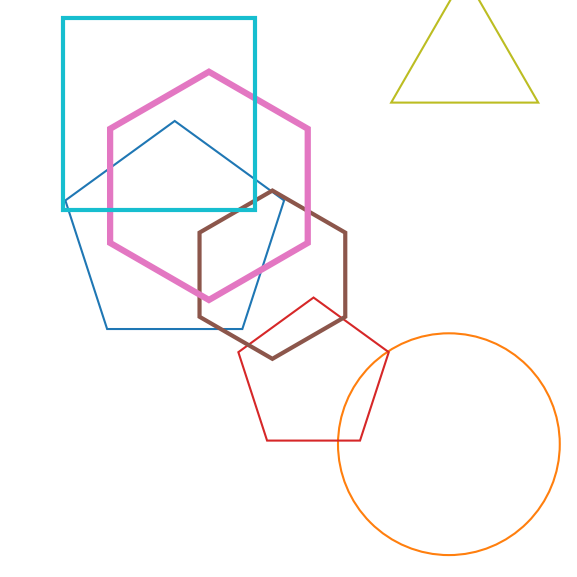[{"shape": "pentagon", "thickness": 1, "radius": 1.0, "center": [0.303, 0.591]}, {"shape": "circle", "thickness": 1, "radius": 0.96, "center": [0.777, 0.23]}, {"shape": "pentagon", "thickness": 1, "radius": 0.68, "center": [0.543, 0.347]}, {"shape": "hexagon", "thickness": 2, "radius": 0.73, "center": [0.472, 0.523]}, {"shape": "hexagon", "thickness": 3, "radius": 0.99, "center": [0.362, 0.677]}, {"shape": "triangle", "thickness": 1, "radius": 0.74, "center": [0.805, 0.895]}, {"shape": "square", "thickness": 2, "radius": 0.83, "center": [0.276, 0.802]}]